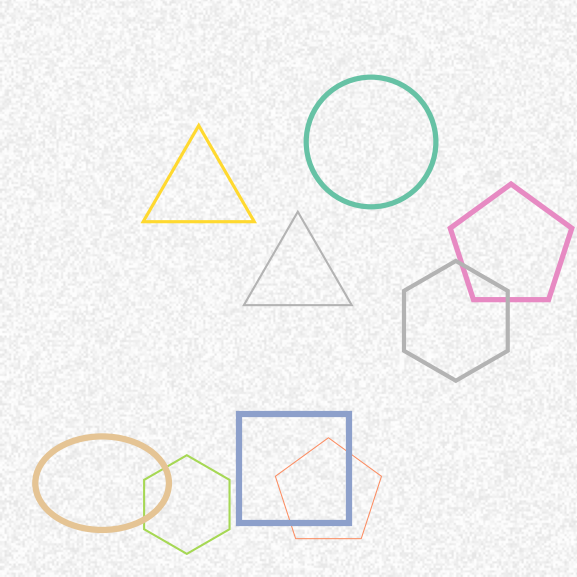[{"shape": "circle", "thickness": 2.5, "radius": 0.56, "center": [0.643, 0.753]}, {"shape": "pentagon", "thickness": 0.5, "radius": 0.48, "center": [0.569, 0.145]}, {"shape": "square", "thickness": 3, "radius": 0.47, "center": [0.509, 0.188]}, {"shape": "pentagon", "thickness": 2.5, "radius": 0.55, "center": [0.885, 0.57]}, {"shape": "hexagon", "thickness": 1, "radius": 0.43, "center": [0.324, 0.125]}, {"shape": "triangle", "thickness": 1.5, "radius": 0.56, "center": [0.344, 0.671]}, {"shape": "oval", "thickness": 3, "radius": 0.58, "center": [0.177, 0.162]}, {"shape": "hexagon", "thickness": 2, "radius": 0.52, "center": [0.789, 0.444]}, {"shape": "triangle", "thickness": 1, "radius": 0.54, "center": [0.516, 0.525]}]